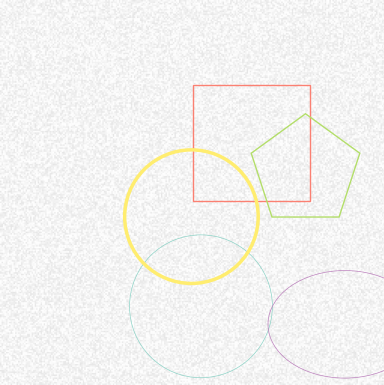[{"shape": "circle", "thickness": 0.5, "radius": 0.93, "center": [0.522, 0.204]}, {"shape": "square", "thickness": 1, "radius": 0.76, "center": [0.653, 0.628]}, {"shape": "pentagon", "thickness": 1, "radius": 0.74, "center": [0.794, 0.556]}, {"shape": "oval", "thickness": 0.5, "radius": 1.0, "center": [0.896, 0.158]}, {"shape": "circle", "thickness": 2.5, "radius": 0.87, "center": [0.497, 0.437]}]